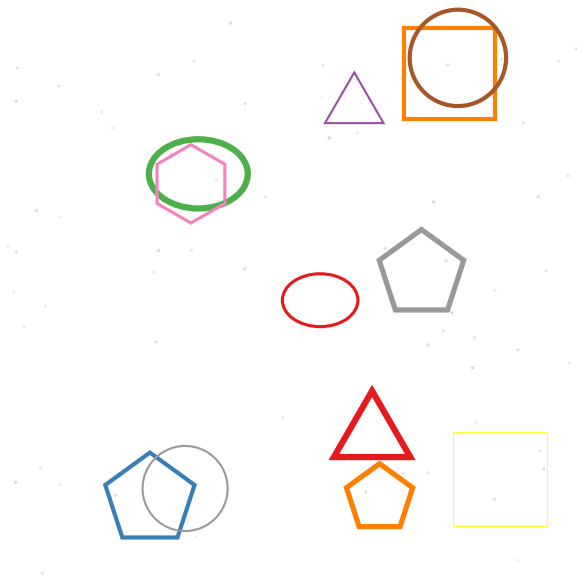[{"shape": "oval", "thickness": 1.5, "radius": 0.33, "center": [0.554, 0.479]}, {"shape": "triangle", "thickness": 3, "radius": 0.38, "center": [0.644, 0.246]}, {"shape": "pentagon", "thickness": 2, "radius": 0.41, "center": [0.26, 0.134]}, {"shape": "oval", "thickness": 3, "radius": 0.43, "center": [0.343, 0.698]}, {"shape": "triangle", "thickness": 1, "radius": 0.29, "center": [0.613, 0.815]}, {"shape": "square", "thickness": 2, "radius": 0.39, "center": [0.778, 0.871]}, {"shape": "pentagon", "thickness": 2.5, "radius": 0.3, "center": [0.657, 0.136]}, {"shape": "square", "thickness": 0.5, "radius": 0.41, "center": [0.865, 0.17]}, {"shape": "circle", "thickness": 2, "radius": 0.42, "center": [0.793, 0.899]}, {"shape": "hexagon", "thickness": 1.5, "radius": 0.34, "center": [0.331, 0.681]}, {"shape": "pentagon", "thickness": 2.5, "radius": 0.38, "center": [0.73, 0.525]}, {"shape": "circle", "thickness": 1, "radius": 0.37, "center": [0.321, 0.153]}]